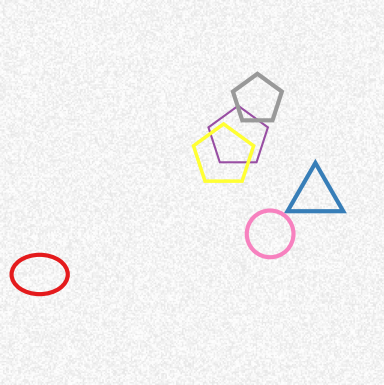[{"shape": "oval", "thickness": 3, "radius": 0.36, "center": [0.103, 0.287]}, {"shape": "triangle", "thickness": 3, "radius": 0.42, "center": [0.819, 0.493]}, {"shape": "pentagon", "thickness": 1.5, "radius": 0.41, "center": [0.619, 0.644]}, {"shape": "pentagon", "thickness": 2.5, "radius": 0.41, "center": [0.581, 0.596]}, {"shape": "circle", "thickness": 3, "radius": 0.3, "center": [0.702, 0.393]}, {"shape": "pentagon", "thickness": 3, "radius": 0.33, "center": [0.669, 0.741]}]